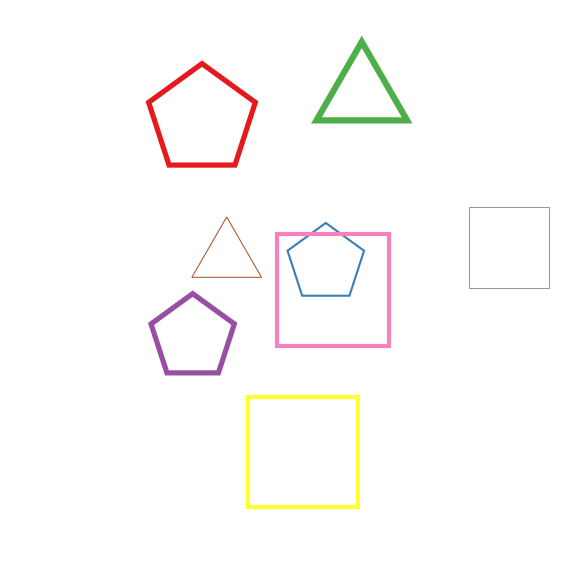[{"shape": "pentagon", "thickness": 2.5, "radius": 0.49, "center": [0.35, 0.792]}, {"shape": "pentagon", "thickness": 1, "radius": 0.35, "center": [0.564, 0.543]}, {"shape": "triangle", "thickness": 3, "radius": 0.45, "center": [0.626, 0.836]}, {"shape": "pentagon", "thickness": 2.5, "radius": 0.38, "center": [0.334, 0.415]}, {"shape": "square", "thickness": 2, "radius": 0.48, "center": [0.525, 0.217]}, {"shape": "triangle", "thickness": 0.5, "radius": 0.35, "center": [0.393, 0.554]}, {"shape": "square", "thickness": 2, "radius": 0.49, "center": [0.577, 0.497]}, {"shape": "square", "thickness": 0.5, "radius": 0.35, "center": [0.882, 0.57]}]